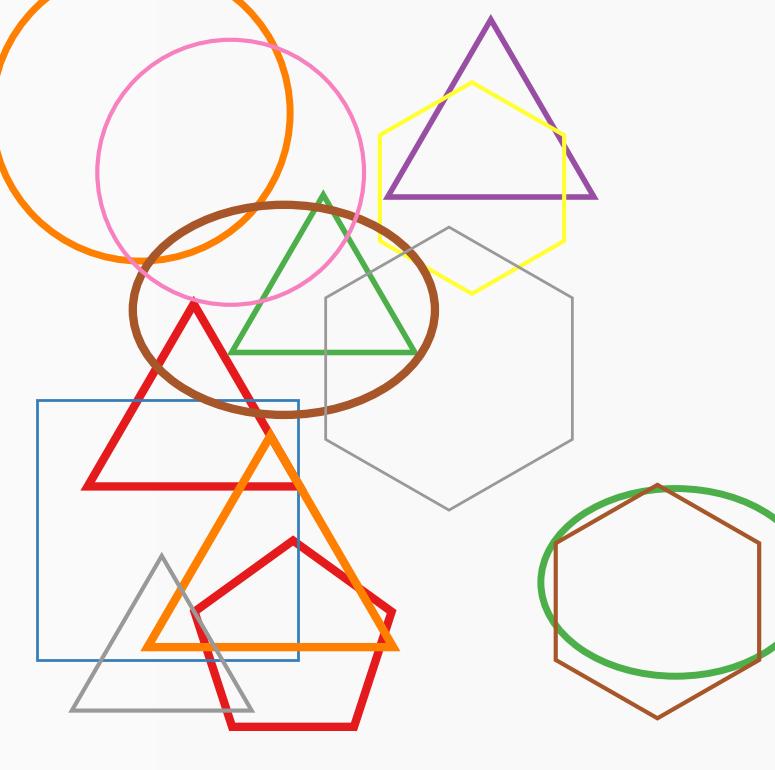[{"shape": "triangle", "thickness": 3, "radius": 0.79, "center": [0.25, 0.447]}, {"shape": "pentagon", "thickness": 3, "radius": 0.67, "center": [0.378, 0.164]}, {"shape": "square", "thickness": 1, "radius": 0.84, "center": [0.216, 0.311]}, {"shape": "triangle", "thickness": 2, "radius": 0.68, "center": [0.417, 0.61]}, {"shape": "oval", "thickness": 2.5, "radius": 0.87, "center": [0.872, 0.244]}, {"shape": "triangle", "thickness": 2, "radius": 0.77, "center": [0.633, 0.821]}, {"shape": "circle", "thickness": 2.5, "radius": 0.96, "center": [0.182, 0.853]}, {"shape": "triangle", "thickness": 3, "radius": 0.92, "center": [0.349, 0.251]}, {"shape": "hexagon", "thickness": 1.5, "radius": 0.69, "center": [0.609, 0.756]}, {"shape": "oval", "thickness": 3, "radius": 0.97, "center": [0.366, 0.598]}, {"shape": "hexagon", "thickness": 1.5, "radius": 0.76, "center": [0.848, 0.219]}, {"shape": "circle", "thickness": 1.5, "radius": 0.86, "center": [0.298, 0.776]}, {"shape": "triangle", "thickness": 1.5, "radius": 0.67, "center": [0.209, 0.144]}, {"shape": "hexagon", "thickness": 1, "radius": 0.92, "center": [0.579, 0.521]}]